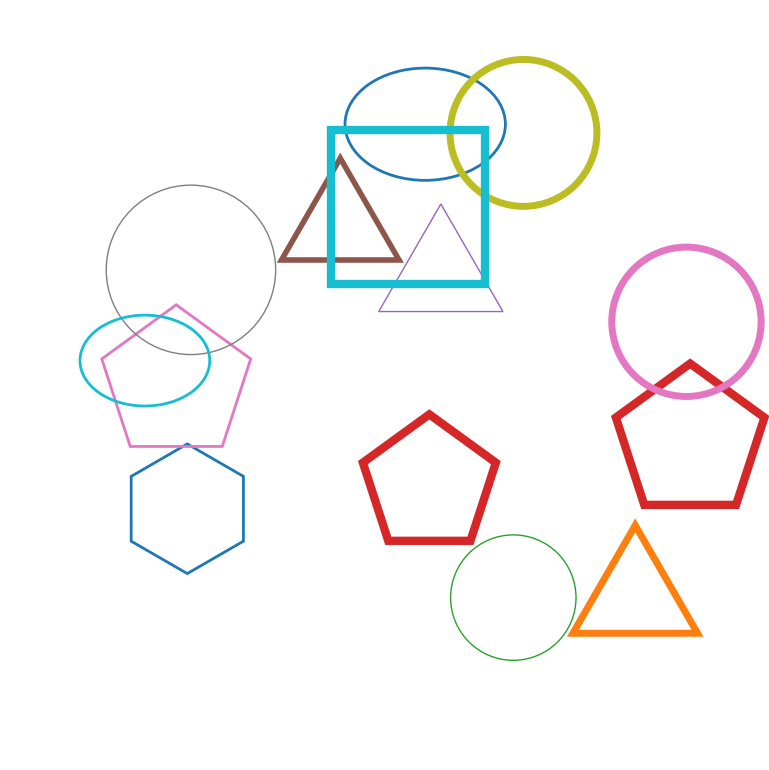[{"shape": "oval", "thickness": 1, "radius": 0.52, "center": [0.552, 0.839]}, {"shape": "hexagon", "thickness": 1, "radius": 0.42, "center": [0.243, 0.339]}, {"shape": "triangle", "thickness": 2.5, "radius": 0.47, "center": [0.825, 0.224]}, {"shape": "circle", "thickness": 0.5, "radius": 0.41, "center": [0.667, 0.224]}, {"shape": "pentagon", "thickness": 3, "radius": 0.51, "center": [0.896, 0.426]}, {"shape": "pentagon", "thickness": 3, "radius": 0.45, "center": [0.558, 0.371]}, {"shape": "triangle", "thickness": 0.5, "radius": 0.47, "center": [0.573, 0.642]}, {"shape": "triangle", "thickness": 2, "radius": 0.44, "center": [0.442, 0.706]}, {"shape": "pentagon", "thickness": 1, "radius": 0.51, "center": [0.229, 0.502]}, {"shape": "circle", "thickness": 2.5, "radius": 0.48, "center": [0.891, 0.582]}, {"shape": "circle", "thickness": 0.5, "radius": 0.55, "center": [0.248, 0.65]}, {"shape": "circle", "thickness": 2.5, "radius": 0.48, "center": [0.68, 0.827]}, {"shape": "square", "thickness": 3, "radius": 0.5, "center": [0.53, 0.731]}, {"shape": "oval", "thickness": 1, "radius": 0.42, "center": [0.188, 0.532]}]